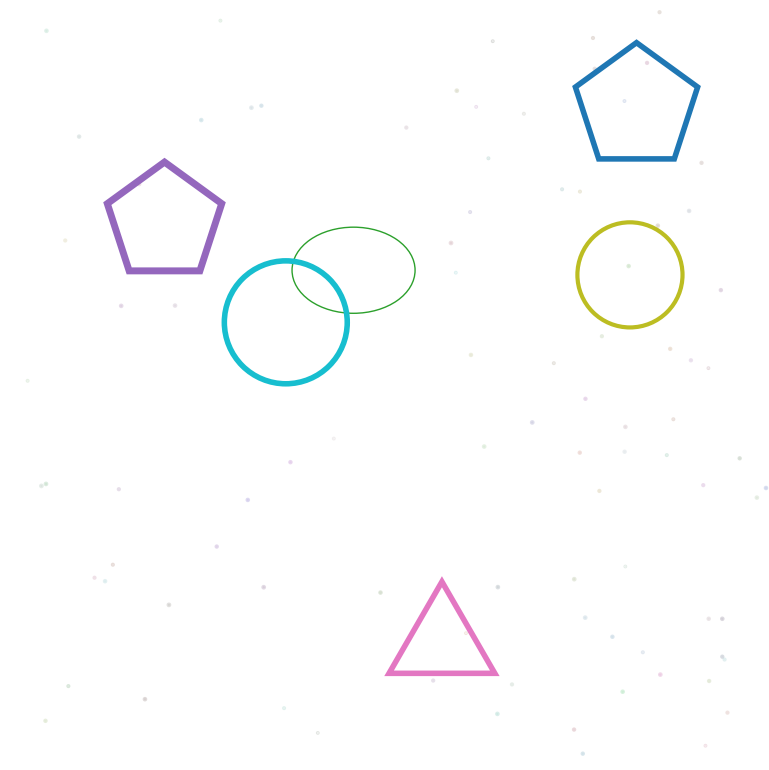[{"shape": "pentagon", "thickness": 2, "radius": 0.42, "center": [0.827, 0.861]}, {"shape": "oval", "thickness": 0.5, "radius": 0.4, "center": [0.459, 0.649]}, {"shape": "pentagon", "thickness": 2.5, "radius": 0.39, "center": [0.214, 0.711]}, {"shape": "triangle", "thickness": 2, "radius": 0.4, "center": [0.574, 0.165]}, {"shape": "circle", "thickness": 1.5, "radius": 0.34, "center": [0.818, 0.643]}, {"shape": "circle", "thickness": 2, "radius": 0.4, "center": [0.371, 0.581]}]